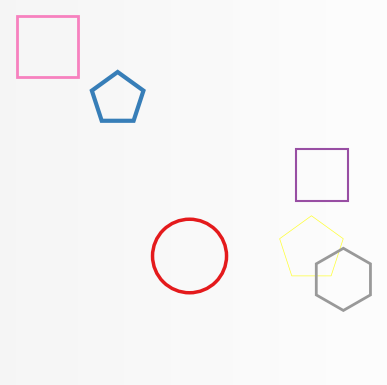[{"shape": "circle", "thickness": 2.5, "radius": 0.48, "center": [0.489, 0.335]}, {"shape": "pentagon", "thickness": 3, "radius": 0.35, "center": [0.304, 0.743]}, {"shape": "square", "thickness": 1.5, "radius": 0.34, "center": [0.831, 0.547]}, {"shape": "pentagon", "thickness": 0.5, "radius": 0.43, "center": [0.804, 0.353]}, {"shape": "square", "thickness": 2, "radius": 0.39, "center": [0.124, 0.88]}, {"shape": "hexagon", "thickness": 2, "radius": 0.4, "center": [0.886, 0.274]}]